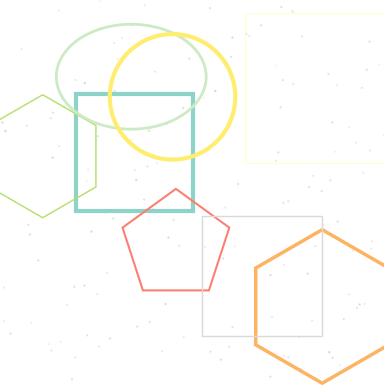[{"shape": "square", "thickness": 3, "radius": 0.76, "center": [0.348, 0.604]}, {"shape": "square", "thickness": 0.5, "radius": 0.97, "center": [0.831, 0.771]}, {"shape": "pentagon", "thickness": 1.5, "radius": 0.73, "center": [0.457, 0.364]}, {"shape": "hexagon", "thickness": 2.5, "radius": 1.0, "center": [0.837, 0.204]}, {"shape": "hexagon", "thickness": 1, "radius": 0.8, "center": [0.111, 0.594]}, {"shape": "square", "thickness": 1, "radius": 0.78, "center": [0.68, 0.284]}, {"shape": "oval", "thickness": 2, "radius": 0.97, "center": [0.341, 0.801]}, {"shape": "circle", "thickness": 3, "radius": 0.82, "center": [0.448, 0.749]}]